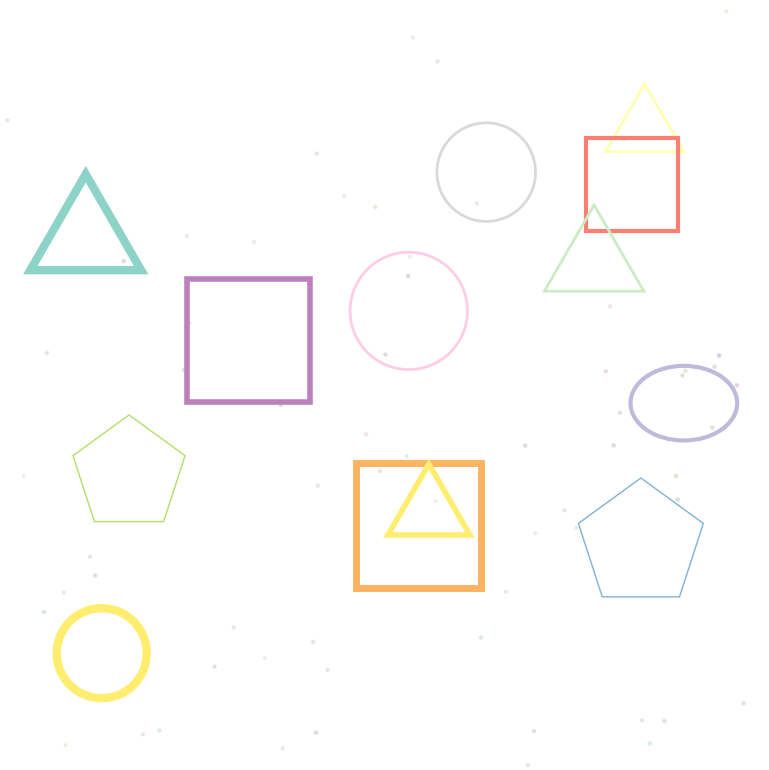[{"shape": "triangle", "thickness": 3, "radius": 0.42, "center": [0.111, 0.691]}, {"shape": "triangle", "thickness": 1, "radius": 0.29, "center": [0.837, 0.832]}, {"shape": "oval", "thickness": 1.5, "radius": 0.35, "center": [0.888, 0.476]}, {"shape": "square", "thickness": 1.5, "radius": 0.3, "center": [0.821, 0.761]}, {"shape": "pentagon", "thickness": 0.5, "radius": 0.43, "center": [0.832, 0.294]}, {"shape": "square", "thickness": 2.5, "radius": 0.41, "center": [0.543, 0.318]}, {"shape": "pentagon", "thickness": 0.5, "radius": 0.38, "center": [0.168, 0.385]}, {"shape": "circle", "thickness": 1, "radius": 0.38, "center": [0.531, 0.596]}, {"shape": "circle", "thickness": 1, "radius": 0.32, "center": [0.631, 0.776]}, {"shape": "square", "thickness": 2, "radius": 0.4, "center": [0.323, 0.558]}, {"shape": "triangle", "thickness": 1, "radius": 0.37, "center": [0.772, 0.659]}, {"shape": "triangle", "thickness": 2, "radius": 0.31, "center": [0.557, 0.336]}, {"shape": "circle", "thickness": 3, "radius": 0.29, "center": [0.132, 0.152]}]